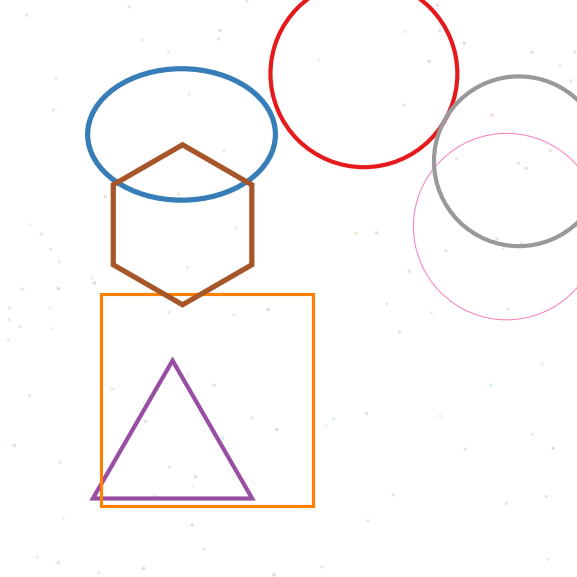[{"shape": "circle", "thickness": 2, "radius": 0.81, "center": [0.63, 0.871]}, {"shape": "oval", "thickness": 2.5, "radius": 0.81, "center": [0.314, 0.766]}, {"shape": "triangle", "thickness": 2, "radius": 0.8, "center": [0.299, 0.216]}, {"shape": "square", "thickness": 1.5, "radius": 0.92, "center": [0.358, 0.307]}, {"shape": "hexagon", "thickness": 2.5, "radius": 0.69, "center": [0.316, 0.61]}, {"shape": "circle", "thickness": 0.5, "radius": 0.81, "center": [0.877, 0.607]}, {"shape": "circle", "thickness": 2, "radius": 0.73, "center": [0.898, 0.72]}]